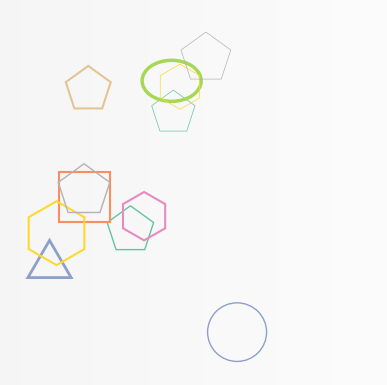[{"shape": "pentagon", "thickness": 0.5, "radius": 0.29, "center": [0.447, 0.707]}, {"shape": "pentagon", "thickness": 1, "radius": 0.31, "center": [0.336, 0.403]}, {"shape": "square", "thickness": 1.5, "radius": 0.33, "center": [0.218, 0.488]}, {"shape": "circle", "thickness": 1, "radius": 0.38, "center": [0.612, 0.137]}, {"shape": "triangle", "thickness": 2, "radius": 0.32, "center": [0.128, 0.311]}, {"shape": "hexagon", "thickness": 1.5, "radius": 0.31, "center": [0.372, 0.438]}, {"shape": "oval", "thickness": 2.5, "radius": 0.38, "center": [0.443, 0.79]}, {"shape": "hexagon", "thickness": 1.5, "radius": 0.41, "center": [0.146, 0.394]}, {"shape": "hexagon", "thickness": 0.5, "radius": 0.29, "center": [0.464, 0.775]}, {"shape": "pentagon", "thickness": 1.5, "radius": 0.31, "center": [0.228, 0.768]}, {"shape": "pentagon", "thickness": 1, "radius": 0.35, "center": [0.217, 0.505]}, {"shape": "pentagon", "thickness": 0.5, "radius": 0.34, "center": [0.531, 0.849]}]